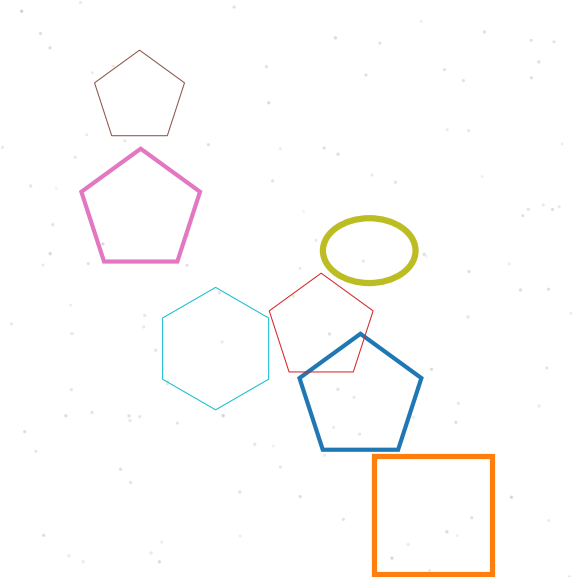[{"shape": "pentagon", "thickness": 2, "radius": 0.55, "center": [0.624, 0.31]}, {"shape": "square", "thickness": 2.5, "radius": 0.51, "center": [0.749, 0.108]}, {"shape": "pentagon", "thickness": 0.5, "radius": 0.47, "center": [0.556, 0.432]}, {"shape": "pentagon", "thickness": 0.5, "radius": 0.41, "center": [0.242, 0.83]}, {"shape": "pentagon", "thickness": 2, "radius": 0.54, "center": [0.244, 0.634]}, {"shape": "oval", "thickness": 3, "radius": 0.4, "center": [0.639, 0.565]}, {"shape": "hexagon", "thickness": 0.5, "radius": 0.53, "center": [0.373, 0.395]}]